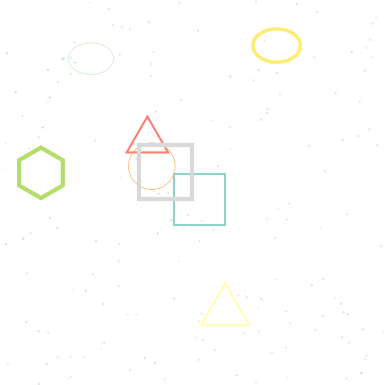[{"shape": "square", "thickness": 1.5, "radius": 0.33, "center": [0.518, 0.483]}, {"shape": "triangle", "thickness": 1.5, "radius": 0.36, "center": [0.585, 0.192]}, {"shape": "triangle", "thickness": 1.5, "radius": 0.31, "center": [0.383, 0.635]}, {"shape": "circle", "thickness": 0.5, "radius": 0.3, "center": [0.394, 0.568]}, {"shape": "hexagon", "thickness": 3, "radius": 0.33, "center": [0.106, 0.551]}, {"shape": "square", "thickness": 3, "radius": 0.35, "center": [0.43, 0.553]}, {"shape": "oval", "thickness": 0.5, "radius": 0.29, "center": [0.236, 0.848]}, {"shape": "oval", "thickness": 2.5, "radius": 0.31, "center": [0.719, 0.882]}]